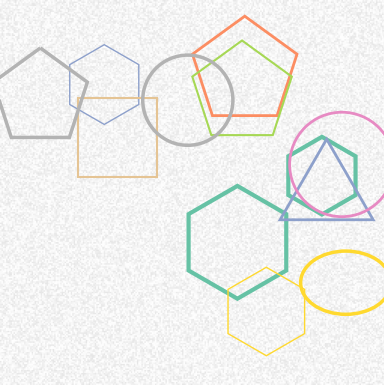[{"shape": "hexagon", "thickness": 3, "radius": 0.73, "center": [0.617, 0.371]}, {"shape": "hexagon", "thickness": 3, "radius": 0.5, "center": [0.836, 0.544]}, {"shape": "pentagon", "thickness": 2, "radius": 0.71, "center": [0.636, 0.815]}, {"shape": "hexagon", "thickness": 1, "radius": 0.52, "center": [0.271, 0.78]}, {"shape": "triangle", "thickness": 2, "radius": 0.7, "center": [0.848, 0.499]}, {"shape": "circle", "thickness": 2, "radius": 0.68, "center": [0.888, 0.573]}, {"shape": "pentagon", "thickness": 1.5, "radius": 0.68, "center": [0.629, 0.759]}, {"shape": "hexagon", "thickness": 1, "radius": 0.57, "center": [0.692, 0.191]}, {"shape": "oval", "thickness": 2.5, "radius": 0.59, "center": [0.898, 0.266]}, {"shape": "square", "thickness": 1.5, "radius": 0.51, "center": [0.305, 0.643]}, {"shape": "circle", "thickness": 2.5, "radius": 0.59, "center": [0.488, 0.74]}, {"shape": "pentagon", "thickness": 2.5, "radius": 0.64, "center": [0.105, 0.747]}]